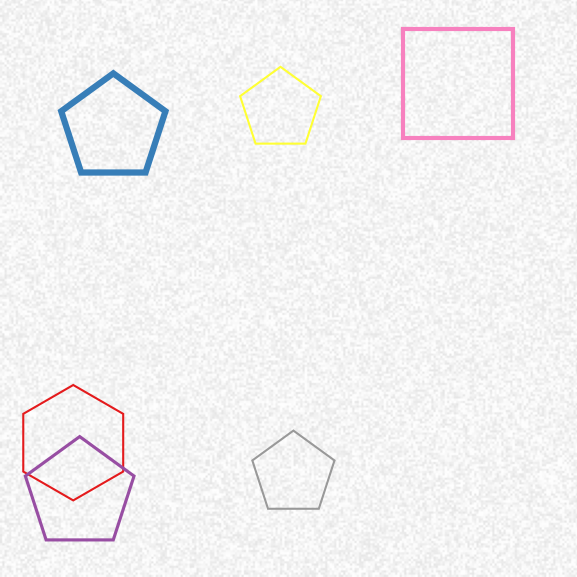[{"shape": "hexagon", "thickness": 1, "radius": 0.5, "center": [0.127, 0.233]}, {"shape": "pentagon", "thickness": 3, "radius": 0.47, "center": [0.196, 0.777]}, {"shape": "pentagon", "thickness": 1.5, "radius": 0.49, "center": [0.138, 0.144]}, {"shape": "pentagon", "thickness": 1, "radius": 0.37, "center": [0.486, 0.81]}, {"shape": "square", "thickness": 2, "radius": 0.47, "center": [0.793, 0.855]}, {"shape": "pentagon", "thickness": 1, "radius": 0.37, "center": [0.508, 0.179]}]